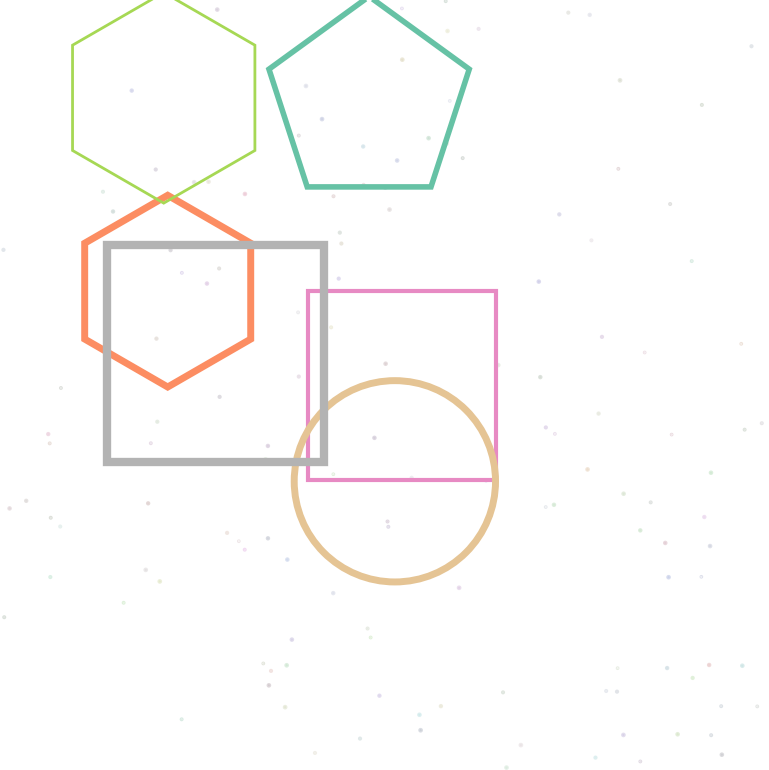[{"shape": "pentagon", "thickness": 2, "radius": 0.68, "center": [0.479, 0.868]}, {"shape": "hexagon", "thickness": 2.5, "radius": 0.62, "center": [0.218, 0.622]}, {"shape": "square", "thickness": 1.5, "radius": 0.61, "center": [0.522, 0.499]}, {"shape": "hexagon", "thickness": 1, "radius": 0.68, "center": [0.213, 0.873]}, {"shape": "circle", "thickness": 2.5, "radius": 0.65, "center": [0.513, 0.375]}, {"shape": "square", "thickness": 3, "radius": 0.71, "center": [0.279, 0.54]}]